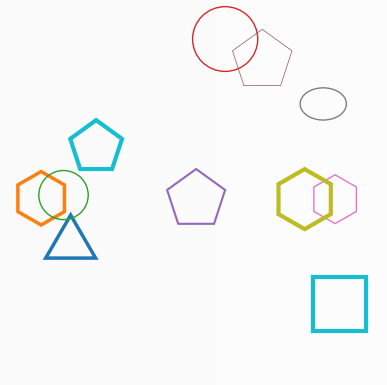[{"shape": "triangle", "thickness": 2.5, "radius": 0.37, "center": [0.182, 0.367]}, {"shape": "hexagon", "thickness": 2.5, "radius": 0.35, "center": [0.106, 0.485]}, {"shape": "circle", "thickness": 1, "radius": 0.32, "center": [0.164, 0.493]}, {"shape": "circle", "thickness": 1, "radius": 0.42, "center": [0.581, 0.899]}, {"shape": "pentagon", "thickness": 1.5, "radius": 0.39, "center": [0.506, 0.482]}, {"shape": "pentagon", "thickness": 0.5, "radius": 0.4, "center": [0.677, 0.843]}, {"shape": "hexagon", "thickness": 1, "radius": 0.32, "center": [0.865, 0.483]}, {"shape": "oval", "thickness": 1, "radius": 0.3, "center": [0.834, 0.73]}, {"shape": "hexagon", "thickness": 3, "radius": 0.39, "center": [0.786, 0.483]}, {"shape": "square", "thickness": 3, "radius": 0.35, "center": [0.876, 0.21]}, {"shape": "pentagon", "thickness": 3, "radius": 0.35, "center": [0.248, 0.618]}]